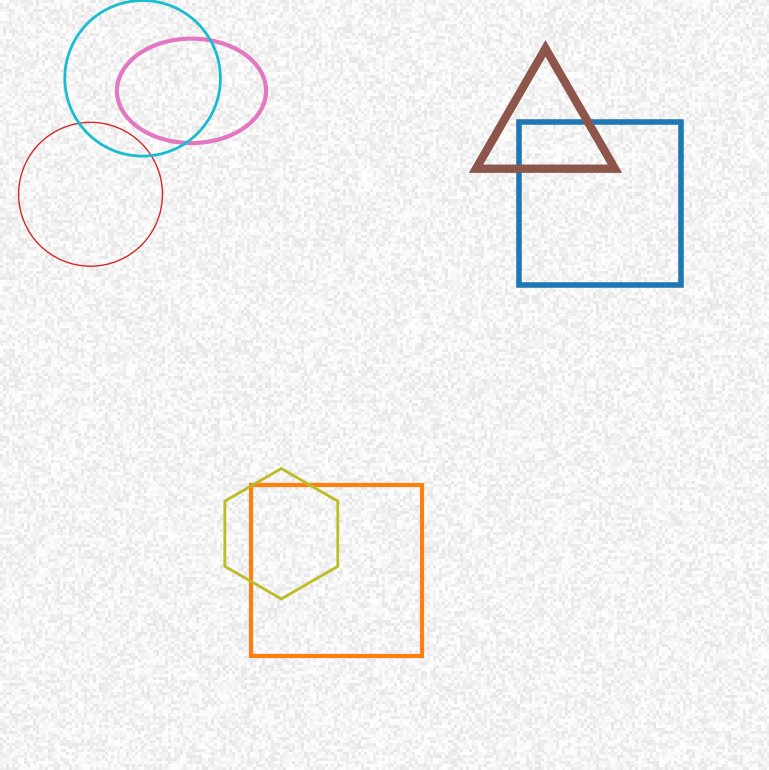[{"shape": "square", "thickness": 2, "radius": 0.53, "center": [0.779, 0.736]}, {"shape": "square", "thickness": 1.5, "radius": 0.56, "center": [0.437, 0.26]}, {"shape": "circle", "thickness": 0.5, "radius": 0.47, "center": [0.118, 0.748]}, {"shape": "triangle", "thickness": 3, "radius": 0.52, "center": [0.708, 0.833]}, {"shape": "oval", "thickness": 1.5, "radius": 0.48, "center": [0.249, 0.882]}, {"shape": "hexagon", "thickness": 1, "radius": 0.42, "center": [0.365, 0.307]}, {"shape": "circle", "thickness": 1, "radius": 0.51, "center": [0.185, 0.898]}]